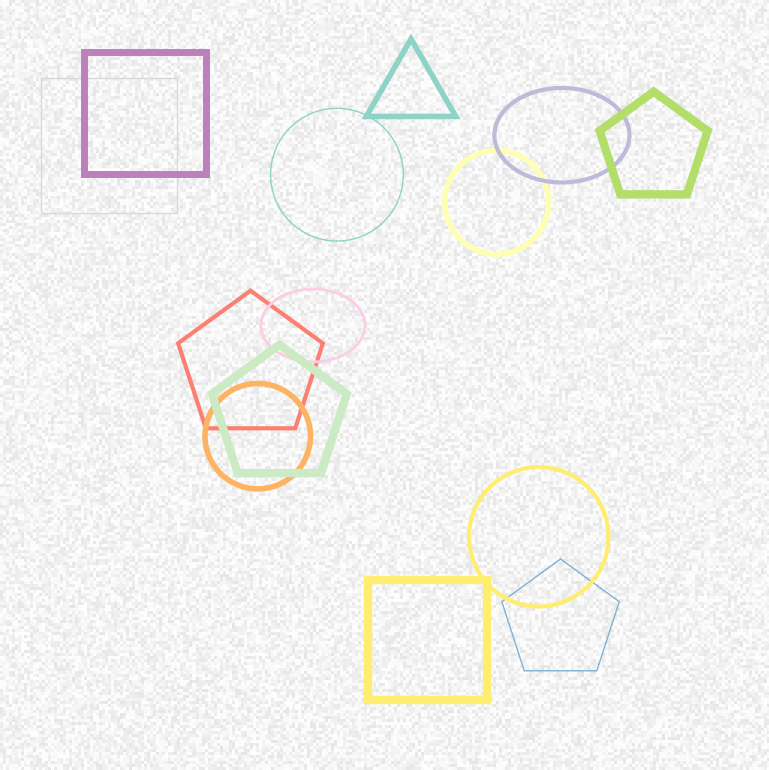[{"shape": "triangle", "thickness": 2, "radius": 0.34, "center": [0.534, 0.882]}, {"shape": "circle", "thickness": 0.5, "radius": 0.43, "center": [0.438, 0.773]}, {"shape": "circle", "thickness": 2, "radius": 0.34, "center": [0.645, 0.737]}, {"shape": "oval", "thickness": 1.5, "radius": 0.44, "center": [0.73, 0.824]}, {"shape": "pentagon", "thickness": 1.5, "radius": 0.49, "center": [0.325, 0.524]}, {"shape": "pentagon", "thickness": 0.5, "radius": 0.4, "center": [0.728, 0.194]}, {"shape": "circle", "thickness": 2, "radius": 0.34, "center": [0.335, 0.434]}, {"shape": "pentagon", "thickness": 3, "radius": 0.37, "center": [0.849, 0.807]}, {"shape": "oval", "thickness": 1, "radius": 0.34, "center": [0.406, 0.577]}, {"shape": "square", "thickness": 0.5, "radius": 0.44, "center": [0.142, 0.811]}, {"shape": "square", "thickness": 2.5, "radius": 0.4, "center": [0.189, 0.853]}, {"shape": "pentagon", "thickness": 3, "radius": 0.46, "center": [0.363, 0.46]}, {"shape": "square", "thickness": 3, "radius": 0.39, "center": [0.555, 0.169]}, {"shape": "circle", "thickness": 1.5, "radius": 0.45, "center": [0.7, 0.303]}]